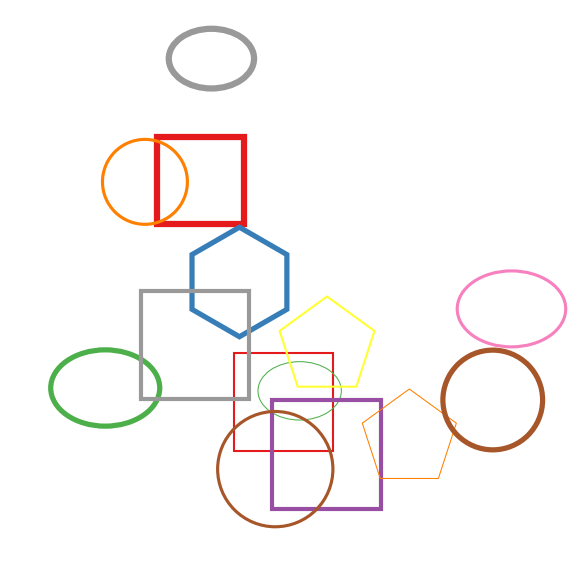[{"shape": "square", "thickness": 3, "radius": 0.38, "center": [0.347, 0.687]}, {"shape": "square", "thickness": 1, "radius": 0.43, "center": [0.491, 0.303]}, {"shape": "hexagon", "thickness": 2.5, "radius": 0.47, "center": [0.415, 0.511]}, {"shape": "oval", "thickness": 2.5, "radius": 0.47, "center": [0.182, 0.327]}, {"shape": "oval", "thickness": 0.5, "radius": 0.36, "center": [0.519, 0.322]}, {"shape": "square", "thickness": 2, "radius": 0.47, "center": [0.565, 0.212]}, {"shape": "circle", "thickness": 1.5, "radius": 0.37, "center": [0.251, 0.684]}, {"shape": "pentagon", "thickness": 0.5, "radius": 0.43, "center": [0.709, 0.24]}, {"shape": "pentagon", "thickness": 1, "radius": 0.43, "center": [0.566, 0.399]}, {"shape": "circle", "thickness": 2.5, "radius": 0.43, "center": [0.853, 0.307]}, {"shape": "circle", "thickness": 1.5, "radius": 0.5, "center": [0.477, 0.187]}, {"shape": "oval", "thickness": 1.5, "radius": 0.47, "center": [0.886, 0.464]}, {"shape": "square", "thickness": 2, "radius": 0.47, "center": [0.337, 0.401]}, {"shape": "oval", "thickness": 3, "radius": 0.37, "center": [0.366, 0.898]}]